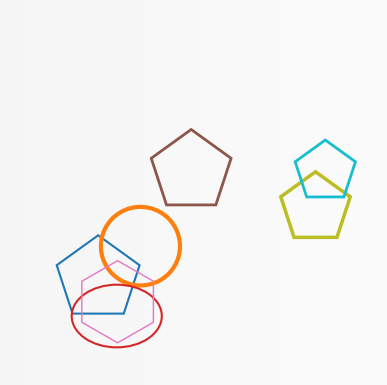[{"shape": "pentagon", "thickness": 1.5, "radius": 0.56, "center": [0.253, 0.276]}, {"shape": "circle", "thickness": 3, "radius": 0.51, "center": [0.362, 0.361]}, {"shape": "oval", "thickness": 1.5, "radius": 0.58, "center": [0.301, 0.179]}, {"shape": "pentagon", "thickness": 2, "radius": 0.54, "center": [0.493, 0.555]}, {"shape": "hexagon", "thickness": 1, "radius": 0.53, "center": [0.304, 0.216]}, {"shape": "pentagon", "thickness": 2.5, "radius": 0.47, "center": [0.814, 0.46]}, {"shape": "pentagon", "thickness": 2, "radius": 0.41, "center": [0.839, 0.555]}]